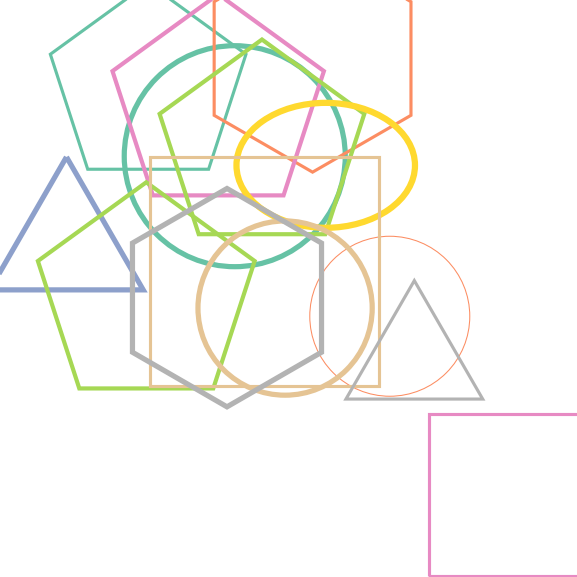[{"shape": "circle", "thickness": 2.5, "radius": 0.96, "center": [0.406, 0.729]}, {"shape": "pentagon", "thickness": 1.5, "radius": 0.89, "center": [0.257, 0.85]}, {"shape": "circle", "thickness": 0.5, "radius": 0.69, "center": [0.675, 0.452]}, {"shape": "hexagon", "thickness": 1.5, "radius": 0.98, "center": [0.541, 0.898]}, {"shape": "triangle", "thickness": 2.5, "radius": 0.77, "center": [0.115, 0.574]}, {"shape": "square", "thickness": 1.5, "radius": 0.7, "center": [0.883, 0.141]}, {"shape": "pentagon", "thickness": 2, "radius": 0.96, "center": [0.378, 0.817]}, {"shape": "pentagon", "thickness": 2, "radius": 0.93, "center": [0.454, 0.744]}, {"shape": "pentagon", "thickness": 2, "radius": 0.99, "center": [0.253, 0.486]}, {"shape": "oval", "thickness": 3, "radius": 0.77, "center": [0.564, 0.713]}, {"shape": "square", "thickness": 1.5, "radius": 0.99, "center": [0.458, 0.529]}, {"shape": "circle", "thickness": 2.5, "radius": 0.75, "center": [0.494, 0.466]}, {"shape": "triangle", "thickness": 1.5, "radius": 0.68, "center": [0.717, 0.376]}, {"shape": "hexagon", "thickness": 2.5, "radius": 0.95, "center": [0.393, 0.484]}]